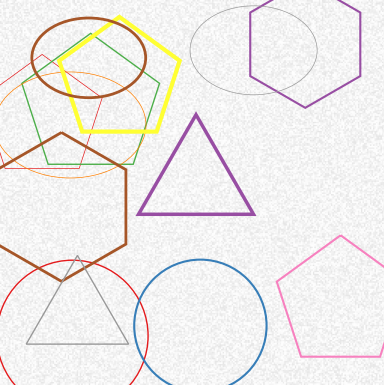[{"shape": "pentagon", "thickness": 0.5, "radius": 0.82, "center": [0.109, 0.695]}, {"shape": "circle", "thickness": 1, "radius": 0.98, "center": [0.188, 0.128]}, {"shape": "circle", "thickness": 1.5, "radius": 0.86, "center": [0.521, 0.154]}, {"shape": "pentagon", "thickness": 1, "radius": 0.94, "center": [0.236, 0.725]}, {"shape": "hexagon", "thickness": 1.5, "radius": 0.83, "center": [0.793, 0.885]}, {"shape": "triangle", "thickness": 2.5, "radius": 0.86, "center": [0.509, 0.53]}, {"shape": "oval", "thickness": 0.5, "radius": 0.98, "center": [0.182, 0.675]}, {"shape": "pentagon", "thickness": 3, "radius": 0.82, "center": [0.31, 0.791]}, {"shape": "oval", "thickness": 2, "radius": 0.74, "center": [0.231, 0.85]}, {"shape": "hexagon", "thickness": 2, "radius": 0.97, "center": [0.16, 0.463]}, {"shape": "pentagon", "thickness": 1.5, "radius": 0.87, "center": [0.885, 0.215]}, {"shape": "oval", "thickness": 0.5, "radius": 0.83, "center": [0.659, 0.869]}, {"shape": "triangle", "thickness": 1, "radius": 0.77, "center": [0.201, 0.183]}]